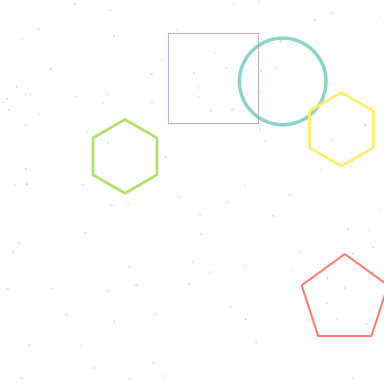[{"shape": "circle", "thickness": 2.5, "radius": 0.56, "center": [0.734, 0.788]}, {"shape": "pentagon", "thickness": 1.5, "radius": 0.59, "center": [0.896, 0.223]}, {"shape": "hexagon", "thickness": 2, "radius": 0.48, "center": [0.325, 0.594]}, {"shape": "square", "thickness": 0.5, "radius": 0.58, "center": [0.553, 0.797]}, {"shape": "hexagon", "thickness": 2, "radius": 0.48, "center": [0.887, 0.664]}]